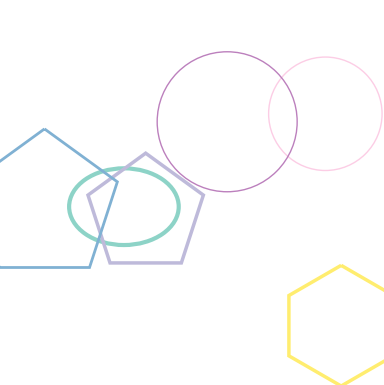[{"shape": "oval", "thickness": 3, "radius": 0.71, "center": [0.322, 0.463]}, {"shape": "pentagon", "thickness": 2.5, "radius": 0.79, "center": [0.378, 0.445]}, {"shape": "pentagon", "thickness": 2, "radius": 0.99, "center": [0.116, 0.466]}, {"shape": "circle", "thickness": 1, "radius": 0.74, "center": [0.845, 0.704]}, {"shape": "circle", "thickness": 1, "radius": 0.91, "center": [0.59, 0.684]}, {"shape": "hexagon", "thickness": 2.5, "radius": 0.78, "center": [0.886, 0.154]}]